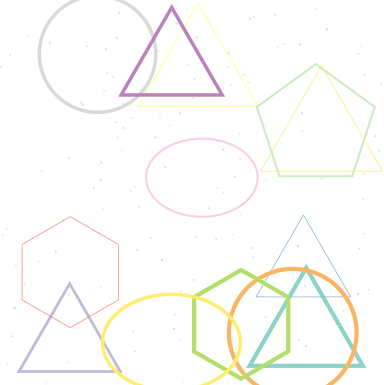[{"shape": "triangle", "thickness": 3, "radius": 0.85, "center": [0.795, 0.135]}, {"shape": "triangle", "thickness": 1, "radius": 0.9, "center": [0.514, 0.813]}, {"shape": "triangle", "thickness": 2, "radius": 0.76, "center": [0.181, 0.111]}, {"shape": "hexagon", "thickness": 0.5, "radius": 0.72, "center": [0.182, 0.293]}, {"shape": "triangle", "thickness": 0.5, "radius": 0.71, "center": [0.788, 0.3]}, {"shape": "circle", "thickness": 3, "radius": 0.83, "center": [0.76, 0.136]}, {"shape": "hexagon", "thickness": 3, "radius": 0.71, "center": [0.626, 0.158]}, {"shape": "oval", "thickness": 1.5, "radius": 0.72, "center": [0.524, 0.538]}, {"shape": "circle", "thickness": 2.5, "radius": 0.76, "center": [0.253, 0.859]}, {"shape": "triangle", "thickness": 2.5, "radius": 0.76, "center": [0.446, 0.829]}, {"shape": "pentagon", "thickness": 1.5, "radius": 0.8, "center": [0.82, 0.672]}, {"shape": "oval", "thickness": 2.5, "radius": 0.9, "center": [0.446, 0.11]}, {"shape": "triangle", "thickness": 0.5, "radius": 0.91, "center": [0.835, 0.647]}]